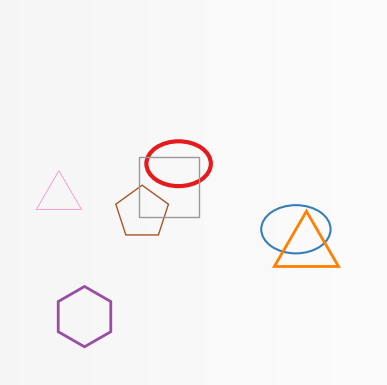[{"shape": "oval", "thickness": 3, "radius": 0.42, "center": [0.461, 0.575]}, {"shape": "oval", "thickness": 1.5, "radius": 0.45, "center": [0.764, 0.404]}, {"shape": "hexagon", "thickness": 2, "radius": 0.39, "center": [0.218, 0.178]}, {"shape": "triangle", "thickness": 2, "radius": 0.48, "center": [0.791, 0.356]}, {"shape": "pentagon", "thickness": 1, "radius": 0.36, "center": [0.367, 0.448]}, {"shape": "triangle", "thickness": 0.5, "radius": 0.34, "center": [0.152, 0.489]}, {"shape": "square", "thickness": 1, "radius": 0.39, "center": [0.435, 0.515]}]